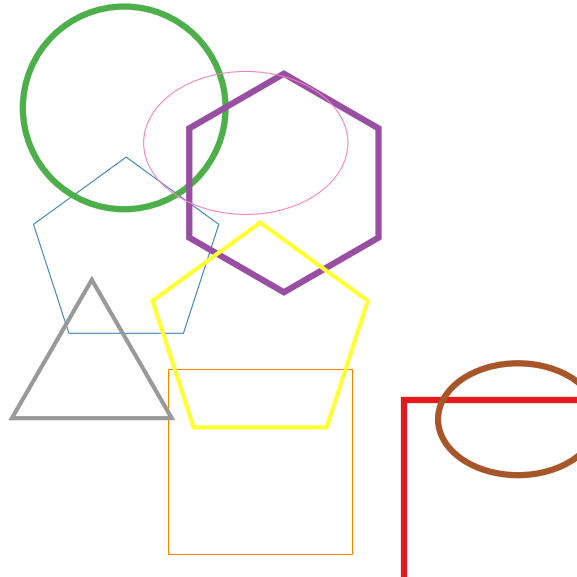[{"shape": "square", "thickness": 3, "radius": 0.89, "center": [0.877, 0.128]}, {"shape": "pentagon", "thickness": 0.5, "radius": 0.84, "center": [0.218, 0.558]}, {"shape": "circle", "thickness": 3, "radius": 0.88, "center": [0.215, 0.812]}, {"shape": "hexagon", "thickness": 3, "radius": 0.95, "center": [0.492, 0.682]}, {"shape": "square", "thickness": 0.5, "radius": 0.8, "center": [0.45, 0.2]}, {"shape": "pentagon", "thickness": 2, "radius": 0.98, "center": [0.45, 0.418]}, {"shape": "oval", "thickness": 3, "radius": 0.69, "center": [0.897, 0.273]}, {"shape": "oval", "thickness": 0.5, "radius": 0.88, "center": [0.426, 0.752]}, {"shape": "triangle", "thickness": 2, "radius": 0.8, "center": [0.159, 0.355]}]